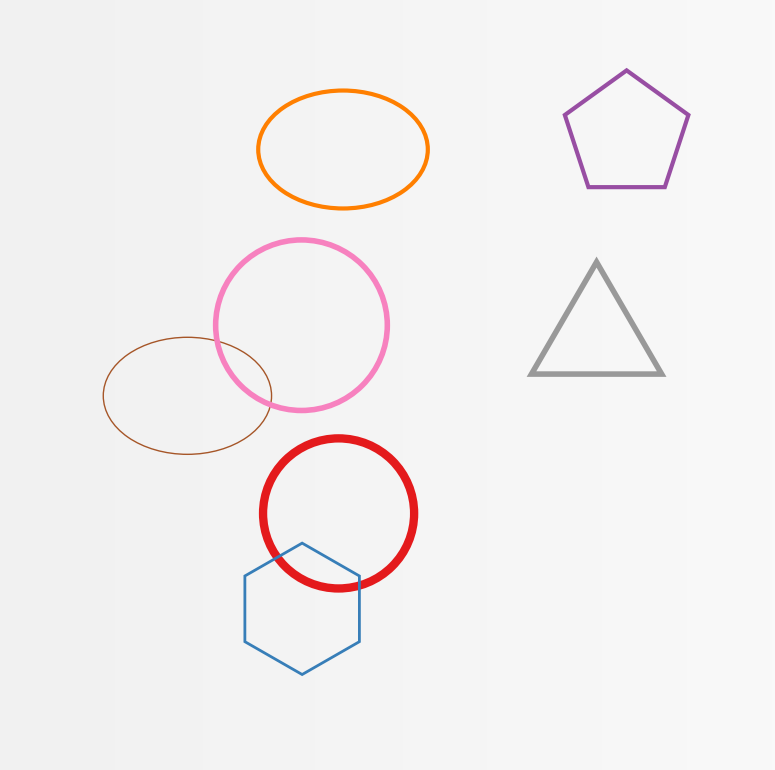[{"shape": "circle", "thickness": 3, "radius": 0.49, "center": [0.437, 0.333]}, {"shape": "hexagon", "thickness": 1, "radius": 0.43, "center": [0.39, 0.209]}, {"shape": "pentagon", "thickness": 1.5, "radius": 0.42, "center": [0.809, 0.825]}, {"shape": "oval", "thickness": 1.5, "radius": 0.55, "center": [0.443, 0.806]}, {"shape": "oval", "thickness": 0.5, "radius": 0.54, "center": [0.242, 0.486]}, {"shape": "circle", "thickness": 2, "radius": 0.55, "center": [0.389, 0.578]}, {"shape": "triangle", "thickness": 2, "radius": 0.48, "center": [0.77, 0.563]}]